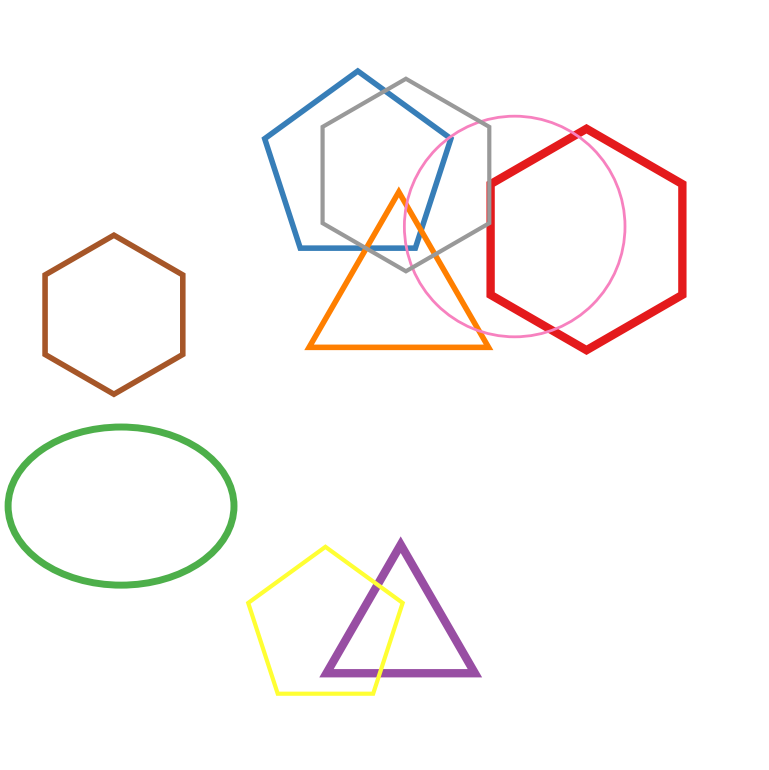[{"shape": "hexagon", "thickness": 3, "radius": 0.72, "center": [0.762, 0.689]}, {"shape": "pentagon", "thickness": 2, "radius": 0.64, "center": [0.465, 0.781]}, {"shape": "oval", "thickness": 2.5, "radius": 0.73, "center": [0.157, 0.343]}, {"shape": "triangle", "thickness": 3, "radius": 0.56, "center": [0.52, 0.181]}, {"shape": "triangle", "thickness": 2, "radius": 0.67, "center": [0.518, 0.616]}, {"shape": "pentagon", "thickness": 1.5, "radius": 0.53, "center": [0.423, 0.184]}, {"shape": "hexagon", "thickness": 2, "radius": 0.52, "center": [0.148, 0.591]}, {"shape": "circle", "thickness": 1, "radius": 0.72, "center": [0.668, 0.706]}, {"shape": "hexagon", "thickness": 1.5, "radius": 0.63, "center": [0.527, 0.773]}]